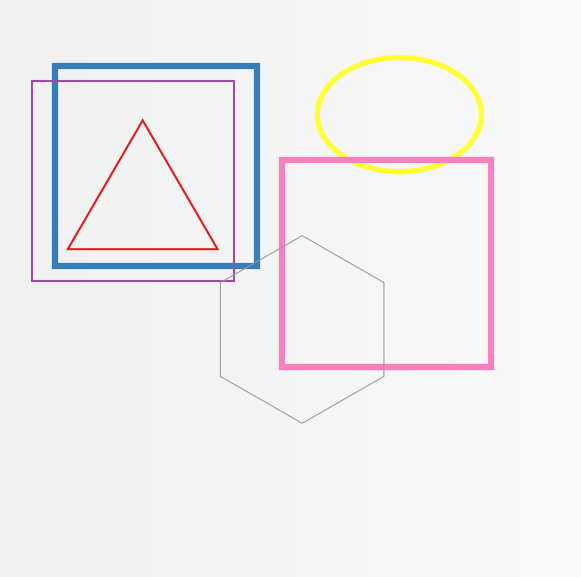[{"shape": "triangle", "thickness": 1, "radius": 0.74, "center": [0.245, 0.642]}, {"shape": "square", "thickness": 3, "radius": 0.87, "center": [0.269, 0.712]}, {"shape": "square", "thickness": 1, "radius": 0.87, "center": [0.229, 0.685]}, {"shape": "oval", "thickness": 2.5, "radius": 0.71, "center": [0.687, 0.801]}, {"shape": "square", "thickness": 3, "radius": 0.9, "center": [0.665, 0.543]}, {"shape": "hexagon", "thickness": 0.5, "radius": 0.81, "center": [0.52, 0.429]}]